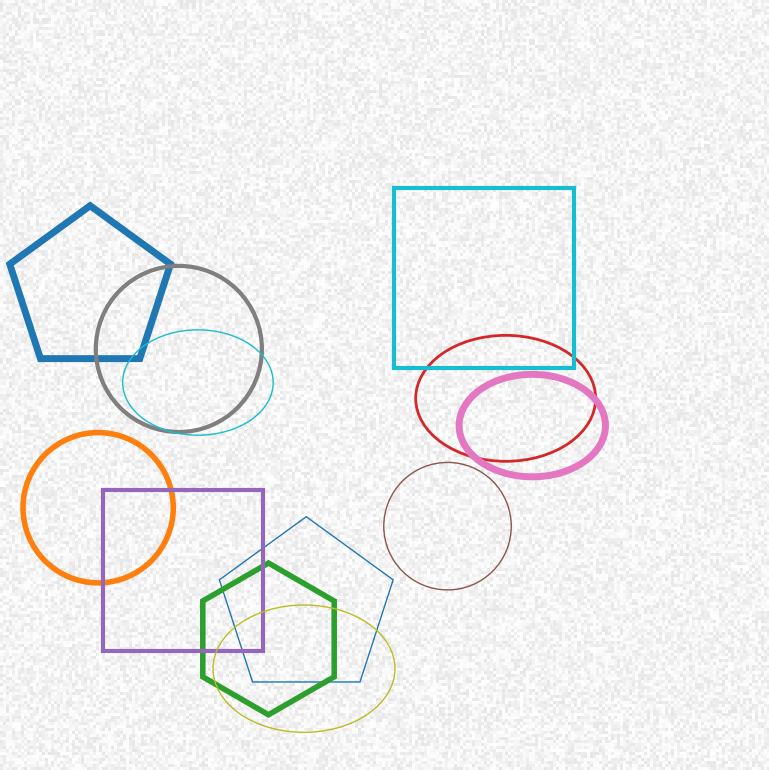[{"shape": "pentagon", "thickness": 0.5, "radius": 0.59, "center": [0.398, 0.21]}, {"shape": "pentagon", "thickness": 2.5, "radius": 0.55, "center": [0.117, 0.623]}, {"shape": "circle", "thickness": 2, "radius": 0.49, "center": [0.127, 0.341]}, {"shape": "hexagon", "thickness": 2, "radius": 0.49, "center": [0.349, 0.17]}, {"shape": "oval", "thickness": 1, "radius": 0.58, "center": [0.657, 0.483]}, {"shape": "square", "thickness": 1.5, "radius": 0.52, "center": [0.238, 0.259]}, {"shape": "circle", "thickness": 0.5, "radius": 0.41, "center": [0.581, 0.317]}, {"shape": "oval", "thickness": 2.5, "radius": 0.48, "center": [0.691, 0.447]}, {"shape": "circle", "thickness": 1.5, "radius": 0.54, "center": [0.232, 0.547]}, {"shape": "oval", "thickness": 0.5, "radius": 0.59, "center": [0.395, 0.132]}, {"shape": "oval", "thickness": 0.5, "radius": 0.49, "center": [0.257, 0.503]}, {"shape": "square", "thickness": 1.5, "radius": 0.59, "center": [0.628, 0.639]}]